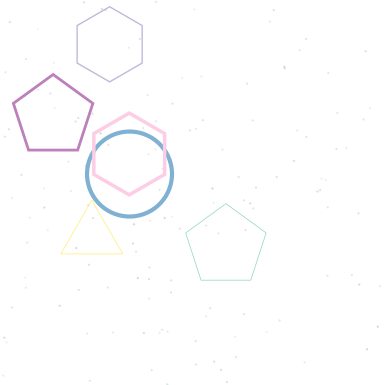[{"shape": "pentagon", "thickness": 0.5, "radius": 0.55, "center": [0.587, 0.361]}, {"shape": "hexagon", "thickness": 1, "radius": 0.49, "center": [0.285, 0.885]}, {"shape": "circle", "thickness": 3, "radius": 0.55, "center": [0.336, 0.548]}, {"shape": "hexagon", "thickness": 2.5, "radius": 0.53, "center": [0.336, 0.6]}, {"shape": "pentagon", "thickness": 2, "radius": 0.54, "center": [0.138, 0.698]}, {"shape": "triangle", "thickness": 0.5, "radius": 0.46, "center": [0.239, 0.387]}]